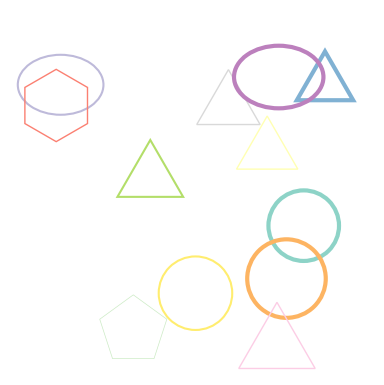[{"shape": "circle", "thickness": 3, "radius": 0.46, "center": [0.789, 0.414]}, {"shape": "triangle", "thickness": 1, "radius": 0.46, "center": [0.694, 0.607]}, {"shape": "oval", "thickness": 1.5, "radius": 0.56, "center": [0.157, 0.78]}, {"shape": "hexagon", "thickness": 1, "radius": 0.47, "center": [0.146, 0.726]}, {"shape": "triangle", "thickness": 3, "radius": 0.42, "center": [0.844, 0.782]}, {"shape": "circle", "thickness": 3, "radius": 0.51, "center": [0.744, 0.276]}, {"shape": "triangle", "thickness": 1.5, "radius": 0.49, "center": [0.39, 0.538]}, {"shape": "triangle", "thickness": 1, "radius": 0.57, "center": [0.719, 0.1]}, {"shape": "triangle", "thickness": 1, "radius": 0.48, "center": [0.593, 0.724]}, {"shape": "oval", "thickness": 3, "radius": 0.58, "center": [0.724, 0.8]}, {"shape": "pentagon", "thickness": 0.5, "radius": 0.46, "center": [0.346, 0.143]}, {"shape": "circle", "thickness": 1.5, "radius": 0.48, "center": [0.508, 0.238]}]